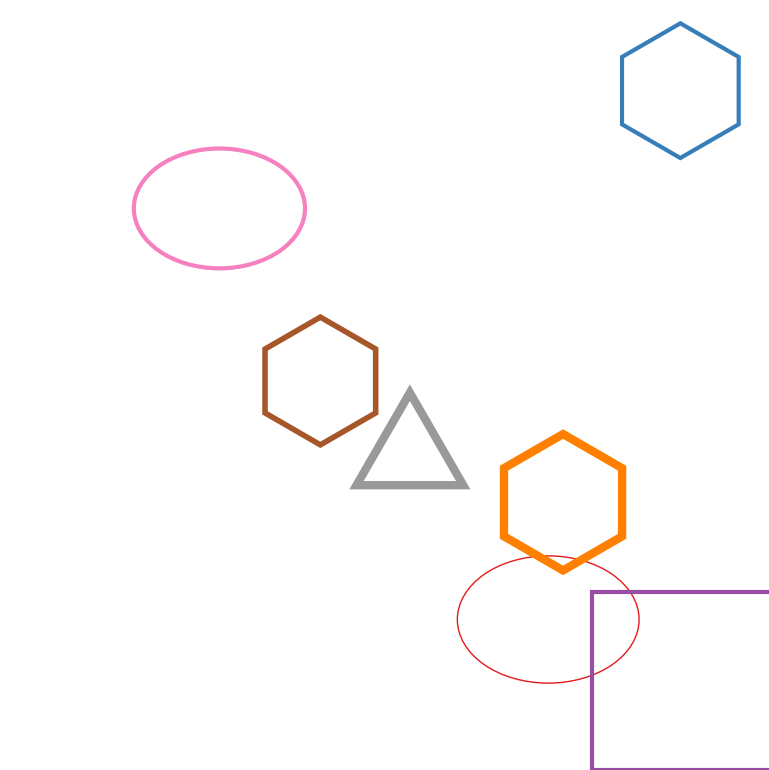[{"shape": "oval", "thickness": 0.5, "radius": 0.59, "center": [0.712, 0.195]}, {"shape": "hexagon", "thickness": 1.5, "radius": 0.44, "center": [0.884, 0.882]}, {"shape": "square", "thickness": 1.5, "radius": 0.58, "center": [0.885, 0.116]}, {"shape": "hexagon", "thickness": 3, "radius": 0.44, "center": [0.731, 0.348]}, {"shape": "hexagon", "thickness": 2, "radius": 0.41, "center": [0.416, 0.505]}, {"shape": "oval", "thickness": 1.5, "radius": 0.56, "center": [0.285, 0.729]}, {"shape": "triangle", "thickness": 3, "radius": 0.4, "center": [0.532, 0.41]}]